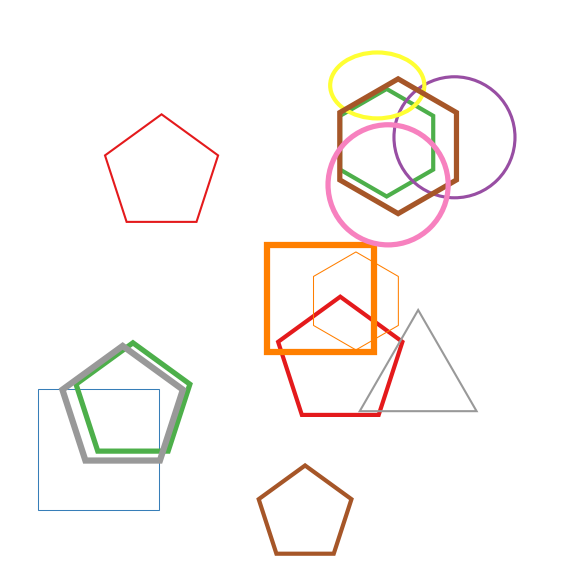[{"shape": "pentagon", "thickness": 1, "radius": 0.51, "center": [0.28, 0.698]}, {"shape": "pentagon", "thickness": 2, "radius": 0.57, "center": [0.589, 0.372]}, {"shape": "square", "thickness": 0.5, "radius": 0.52, "center": [0.171, 0.22]}, {"shape": "hexagon", "thickness": 2, "radius": 0.47, "center": [0.67, 0.752]}, {"shape": "pentagon", "thickness": 2.5, "radius": 0.52, "center": [0.23, 0.302]}, {"shape": "circle", "thickness": 1.5, "radius": 0.52, "center": [0.787, 0.761]}, {"shape": "hexagon", "thickness": 0.5, "radius": 0.42, "center": [0.616, 0.478]}, {"shape": "square", "thickness": 3, "radius": 0.46, "center": [0.554, 0.483]}, {"shape": "oval", "thickness": 2, "radius": 0.41, "center": [0.653, 0.851]}, {"shape": "hexagon", "thickness": 2.5, "radius": 0.58, "center": [0.689, 0.746]}, {"shape": "pentagon", "thickness": 2, "radius": 0.42, "center": [0.528, 0.109]}, {"shape": "circle", "thickness": 2.5, "radius": 0.52, "center": [0.672, 0.679]}, {"shape": "triangle", "thickness": 1, "radius": 0.58, "center": [0.724, 0.346]}, {"shape": "pentagon", "thickness": 3, "radius": 0.55, "center": [0.212, 0.29]}]